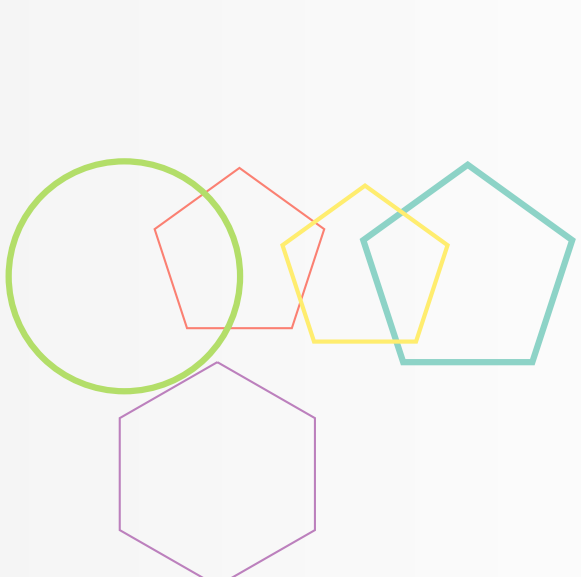[{"shape": "pentagon", "thickness": 3, "radius": 0.94, "center": [0.805, 0.525]}, {"shape": "pentagon", "thickness": 1, "radius": 0.77, "center": [0.412, 0.555]}, {"shape": "circle", "thickness": 3, "radius": 1.0, "center": [0.214, 0.521]}, {"shape": "hexagon", "thickness": 1, "radius": 0.97, "center": [0.374, 0.178]}, {"shape": "pentagon", "thickness": 2, "radius": 0.75, "center": [0.628, 0.528]}]